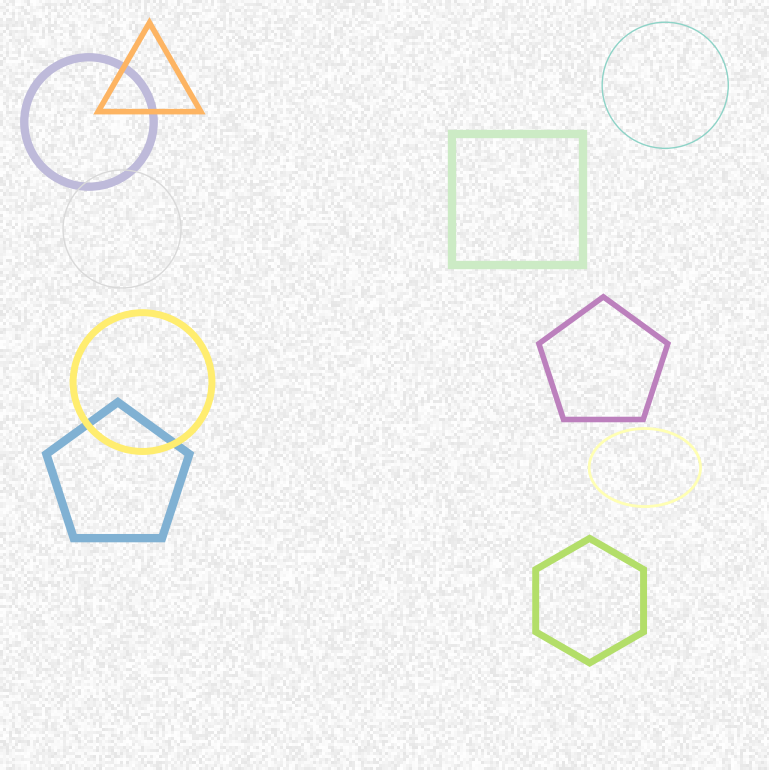[{"shape": "circle", "thickness": 0.5, "radius": 0.41, "center": [0.864, 0.889]}, {"shape": "oval", "thickness": 1, "radius": 0.36, "center": [0.837, 0.393]}, {"shape": "circle", "thickness": 3, "radius": 0.42, "center": [0.116, 0.842]}, {"shape": "pentagon", "thickness": 3, "radius": 0.49, "center": [0.153, 0.38]}, {"shape": "triangle", "thickness": 2, "radius": 0.39, "center": [0.194, 0.894]}, {"shape": "hexagon", "thickness": 2.5, "radius": 0.4, "center": [0.766, 0.22]}, {"shape": "circle", "thickness": 0.5, "radius": 0.38, "center": [0.158, 0.703]}, {"shape": "pentagon", "thickness": 2, "radius": 0.44, "center": [0.784, 0.526]}, {"shape": "square", "thickness": 3, "radius": 0.43, "center": [0.672, 0.741]}, {"shape": "circle", "thickness": 2.5, "radius": 0.45, "center": [0.185, 0.504]}]